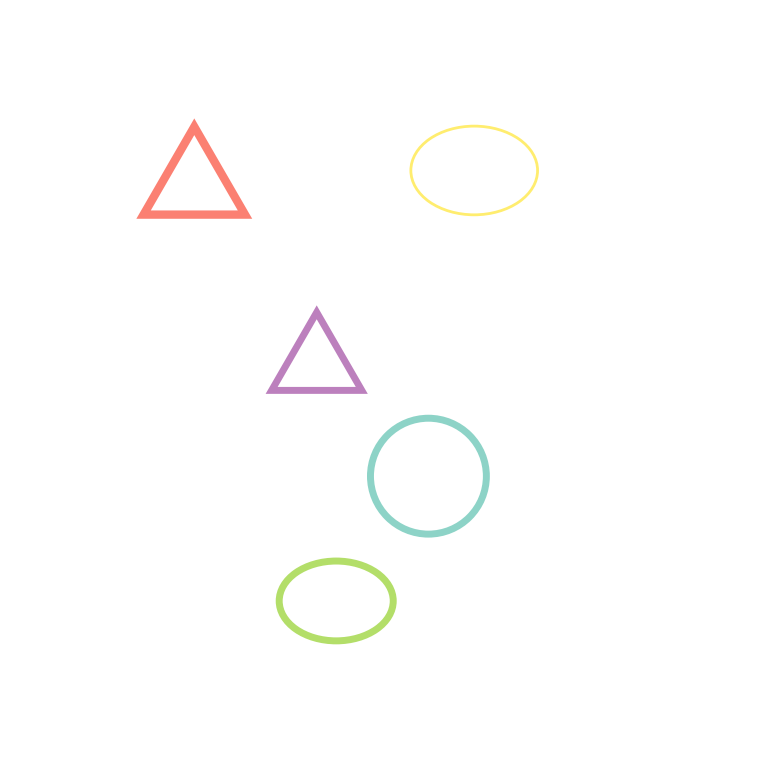[{"shape": "circle", "thickness": 2.5, "radius": 0.38, "center": [0.556, 0.382]}, {"shape": "triangle", "thickness": 3, "radius": 0.38, "center": [0.252, 0.759]}, {"shape": "oval", "thickness": 2.5, "radius": 0.37, "center": [0.437, 0.22]}, {"shape": "triangle", "thickness": 2.5, "radius": 0.34, "center": [0.411, 0.527]}, {"shape": "oval", "thickness": 1, "radius": 0.41, "center": [0.616, 0.779]}]